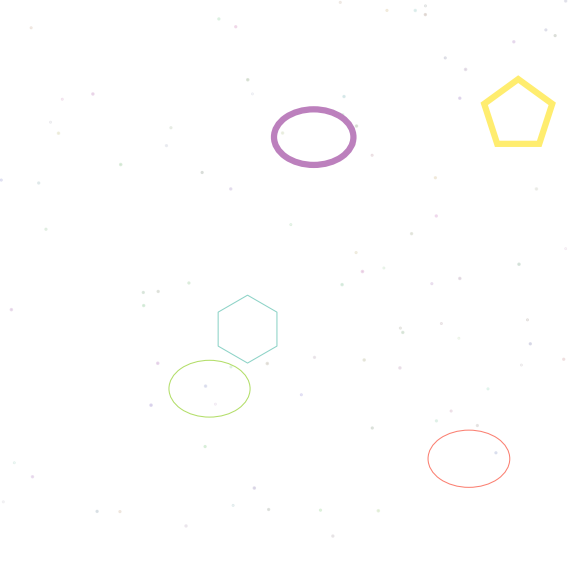[{"shape": "hexagon", "thickness": 0.5, "radius": 0.29, "center": [0.429, 0.429]}, {"shape": "oval", "thickness": 0.5, "radius": 0.35, "center": [0.812, 0.205]}, {"shape": "oval", "thickness": 0.5, "radius": 0.35, "center": [0.363, 0.326]}, {"shape": "oval", "thickness": 3, "radius": 0.34, "center": [0.543, 0.762]}, {"shape": "pentagon", "thickness": 3, "radius": 0.31, "center": [0.897, 0.8]}]